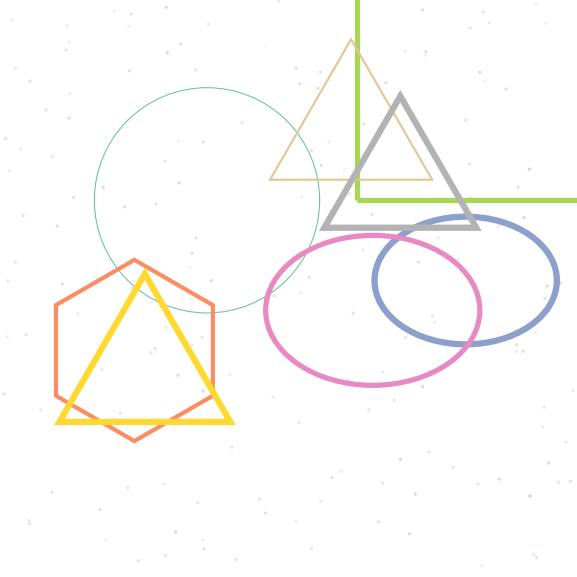[{"shape": "circle", "thickness": 0.5, "radius": 0.98, "center": [0.358, 0.652]}, {"shape": "hexagon", "thickness": 2, "radius": 0.78, "center": [0.233, 0.392]}, {"shape": "oval", "thickness": 3, "radius": 0.79, "center": [0.806, 0.513]}, {"shape": "oval", "thickness": 2.5, "radius": 0.93, "center": [0.645, 0.462]}, {"shape": "square", "thickness": 2.5, "radius": 0.99, "center": [0.816, 0.851]}, {"shape": "triangle", "thickness": 3, "radius": 0.85, "center": [0.251, 0.354]}, {"shape": "triangle", "thickness": 1, "radius": 0.81, "center": [0.608, 0.769]}, {"shape": "triangle", "thickness": 3, "radius": 0.76, "center": [0.693, 0.681]}]